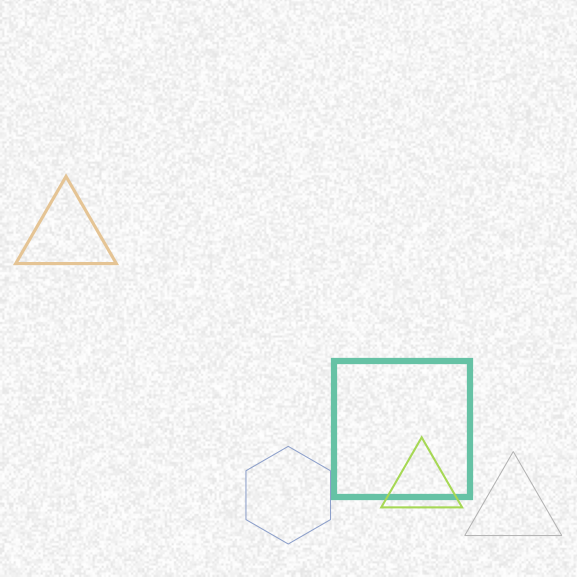[{"shape": "square", "thickness": 3, "radius": 0.59, "center": [0.695, 0.257]}, {"shape": "hexagon", "thickness": 0.5, "radius": 0.42, "center": [0.499, 0.142]}, {"shape": "triangle", "thickness": 1, "radius": 0.4, "center": [0.73, 0.161]}, {"shape": "triangle", "thickness": 1.5, "radius": 0.5, "center": [0.114, 0.593]}, {"shape": "triangle", "thickness": 0.5, "radius": 0.49, "center": [0.889, 0.12]}]